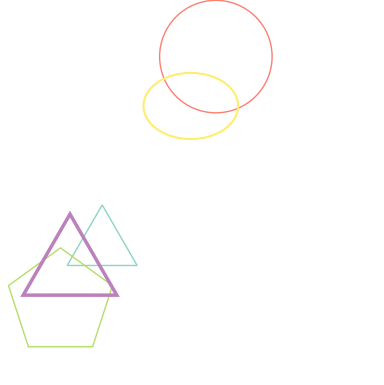[{"shape": "triangle", "thickness": 1, "radius": 0.52, "center": [0.265, 0.363]}, {"shape": "circle", "thickness": 1, "radius": 0.73, "center": [0.561, 0.853]}, {"shape": "pentagon", "thickness": 1, "radius": 0.71, "center": [0.157, 0.214]}, {"shape": "triangle", "thickness": 2.5, "radius": 0.7, "center": [0.182, 0.304]}, {"shape": "oval", "thickness": 1.5, "radius": 0.61, "center": [0.496, 0.725]}]